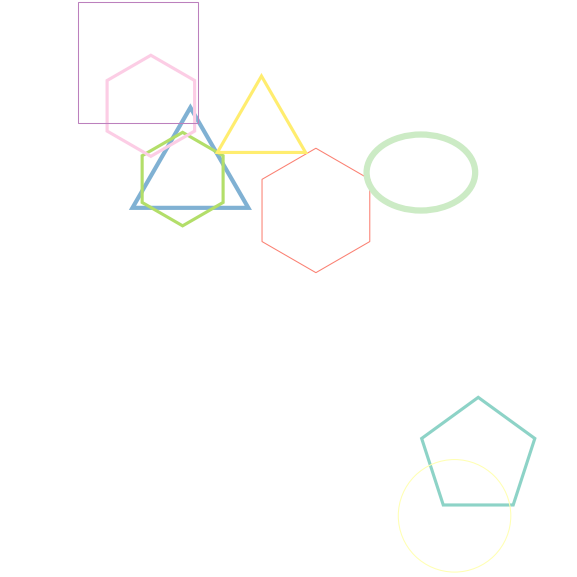[{"shape": "pentagon", "thickness": 1.5, "radius": 0.52, "center": [0.828, 0.208]}, {"shape": "circle", "thickness": 0.5, "radius": 0.49, "center": [0.787, 0.106]}, {"shape": "hexagon", "thickness": 0.5, "radius": 0.54, "center": [0.547, 0.635]}, {"shape": "triangle", "thickness": 2, "radius": 0.58, "center": [0.33, 0.697]}, {"shape": "hexagon", "thickness": 1.5, "radius": 0.4, "center": [0.316, 0.689]}, {"shape": "hexagon", "thickness": 1.5, "radius": 0.44, "center": [0.261, 0.816]}, {"shape": "square", "thickness": 0.5, "radius": 0.52, "center": [0.239, 0.891]}, {"shape": "oval", "thickness": 3, "radius": 0.47, "center": [0.729, 0.7]}, {"shape": "triangle", "thickness": 1.5, "radius": 0.44, "center": [0.453, 0.779]}]